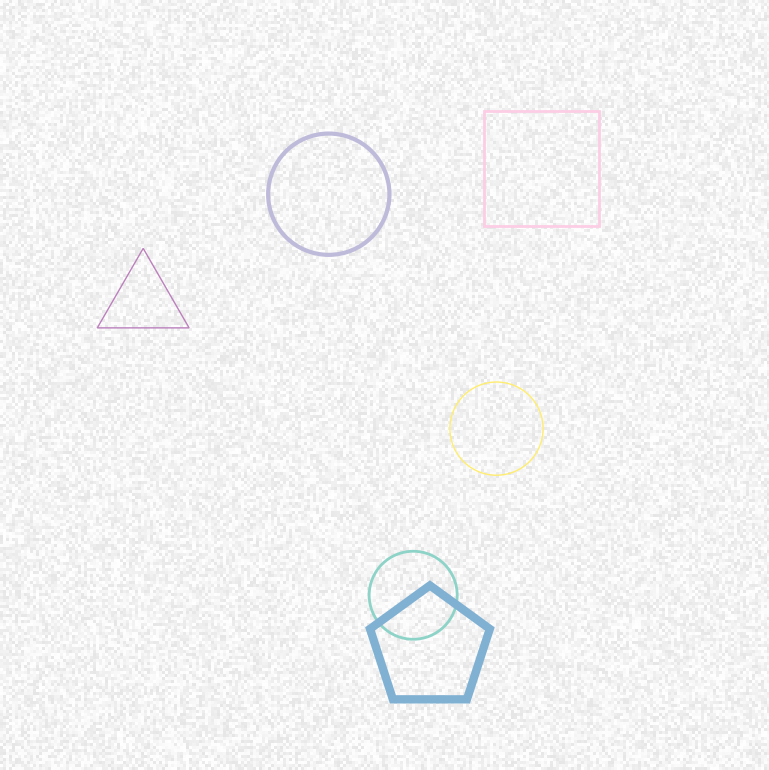[{"shape": "circle", "thickness": 1, "radius": 0.29, "center": [0.537, 0.227]}, {"shape": "circle", "thickness": 1.5, "radius": 0.39, "center": [0.427, 0.748]}, {"shape": "pentagon", "thickness": 3, "radius": 0.41, "center": [0.558, 0.158]}, {"shape": "square", "thickness": 1, "radius": 0.37, "center": [0.703, 0.781]}, {"shape": "triangle", "thickness": 0.5, "radius": 0.34, "center": [0.186, 0.609]}, {"shape": "circle", "thickness": 0.5, "radius": 0.3, "center": [0.645, 0.443]}]